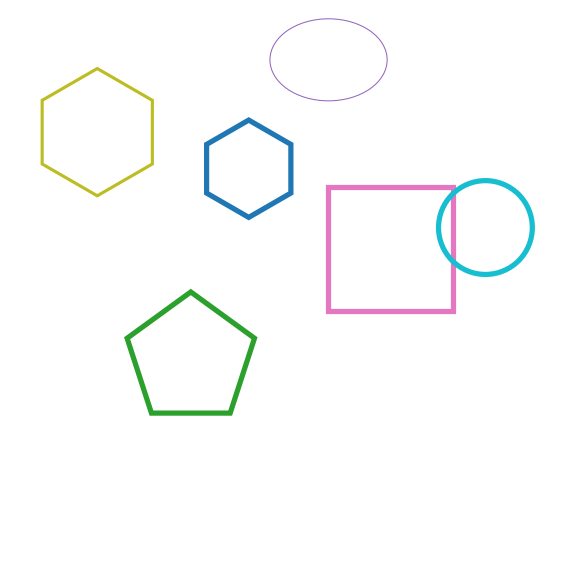[{"shape": "hexagon", "thickness": 2.5, "radius": 0.42, "center": [0.431, 0.707]}, {"shape": "pentagon", "thickness": 2.5, "radius": 0.58, "center": [0.33, 0.378]}, {"shape": "oval", "thickness": 0.5, "radius": 0.51, "center": [0.569, 0.896]}, {"shape": "square", "thickness": 2.5, "radius": 0.54, "center": [0.676, 0.568]}, {"shape": "hexagon", "thickness": 1.5, "radius": 0.55, "center": [0.168, 0.77]}, {"shape": "circle", "thickness": 2.5, "radius": 0.41, "center": [0.841, 0.605]}]